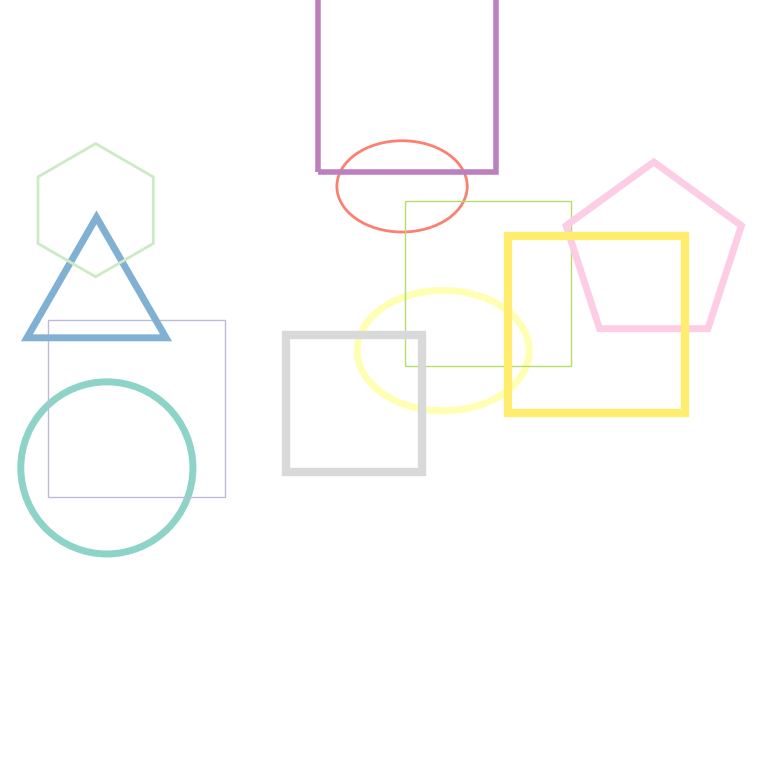[{"shape": "circle", "thickness": 2.5, "radius": 0.56, "center": [0.139, 0.392]}, {"shape": "oval", "thickness": 2.5, "radius": 0.56, "center": [0.576, 0.545]}, {"shape": "square", "thickness": 0.5, "radius": 0.57, "center": [0.177, 0.47]}, {"shape": "oval", "thickness": 1, "radius": 0.42, "center": [0.522, 0.758]}, {"shape": "triangle", "thickness": 2.5, "radius": 0.52, "center": [0.125, 0.613]}, {"shape": "square", "thickness": 0.5, "radius": 0.54, "center": [0.634, 0.632]}, {"shape": "pentagon", "thickness": 2.5, "radius": 0.6, "center": [0.849, 0.67]}, {"shape": "square", "thickness": 3, "radius": 0.44, "center": [0.459, 0.476]}, {"shape": "square", "thickness": 2, "radius": 0.58, "center": [0.528, 0.893]}, {"shape": "hexagon", "thickness": 1, "radius": 0.43, "center": [0.124, 0.727]}, {"shape": "square", "thickness": 3, "radius": 0.58, "center": [0.775, 0.579]}]